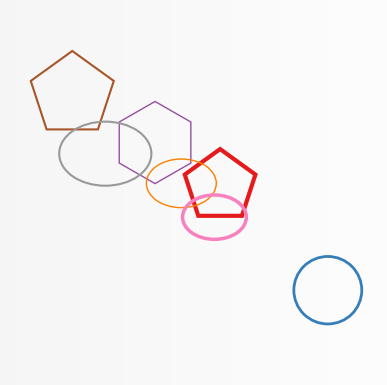[{"shape": "pentagon", "thickness": 3, "radius": 0.48, "center": [0.568, 0.517]}, {"shape": "circle", "thickness": 2, "radius": 0.44, "center": [0.846, 0.246]}, {"shape": "hexagon", "thickness": 1, "radius": 0.53, "center": [0.4, 0.63]}, {"shape": "oval", "thickness": 1, "radius": 0.45, "center": [0.468, 0.524]}, {"shape": "pentagon", "thickness": 1.5, "radius": 0.56, "center": [0.187, 0.755]}, {"shape": "oval", "thickness": 2.5, "radius": 0.41, "center": [0.553, 0.436]}, {"shape": "oval", "thickness": 1.5, "radius": 0.59, "center": [0.272, 0.601]}]